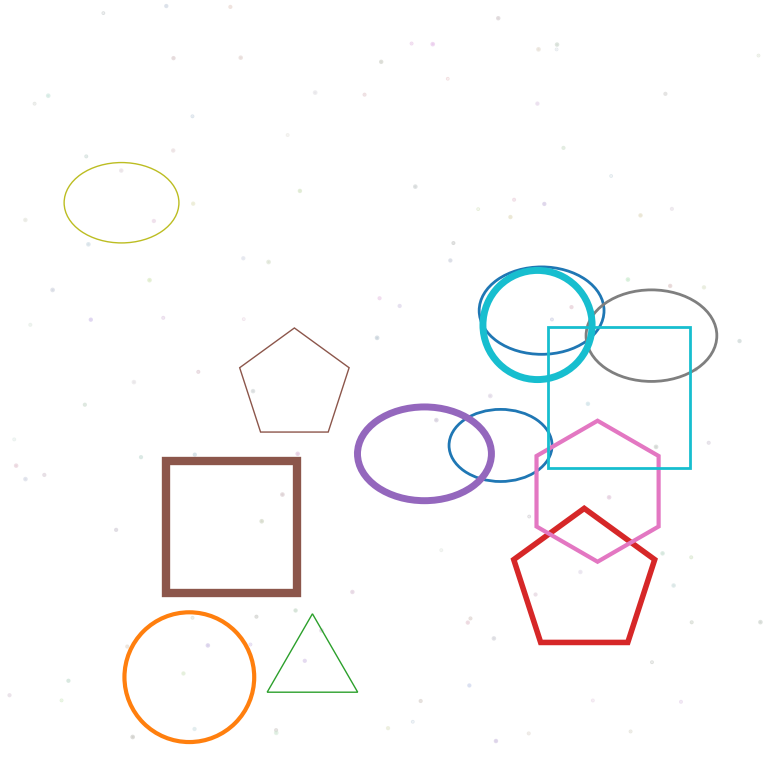[{"shape": "oval", "thickness": 1, "radius": 0.33, "center": [0.65, 0.421]}, {"shape": "oval", "thickness": 1, "radius": 0.41, "center": [0.703, 0.597]}, {"shape": "circle", "thickness": 1.5, "radius": 0.42, "center": [0.246, 0.121]}, {"shape": "triangle", "thickness": 0.5, "radius": 0.34, "center": [0.406, 0.135]}, {"shape": "pentagon", "thickness": 2, "radius": 0.48, "center": [0.759, 0.244]}, {"shape": "oval", "thickness": 2.5, "radius": 0.43, "center": [0.551, 0.411]}, {"shape": "square", "thickness": 3, "radius": 0.43, "center": [0.301, 0.316]}, {"shape": "pentagon", "thickness": 0.5, "radius": 0.37, "center": [0.382, 0.499]}, {"shape": "hexagon", "thickness": 1.5, "radius": 0.46, "center": [0.776, 0.362]}, {"shape": "oval", "thickness": 1, "radius": 0.42, "center": [0.846, 0.564]}, {"shape": "oval", "thickness": 0.5, "radius": 0.37, "center": [0.158, 0.737]}, {"shape": "square", "thickness": 1, "radius": 0.46, "center": [0.804, 0.483]}, {"shape": "circle", "thickness": 2.5, "radius": 0.35, "center": [0.698, 0.578]}]